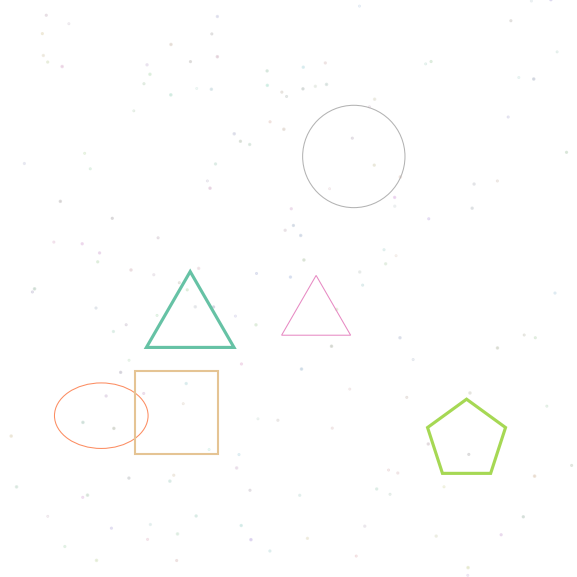[{"shape": "triangle", "thickness": 1.5, "radius": 0.44, "center": [0.329, 0.441]}, {"shape": "oval", "thickness": 0.5, "radius": 0.41, "center": [0.175, 0.279]}, {"shape": "triangle", "thickness": 0.5, "radius": 0.35, "center": [0.547, 0.453]}, {"shape": "pentagon", "thickness": 1.5, "radius": 0.35, "center": [0.808, 0.237]}, {"shape": "square", "thickness": 1, "radius": 0.36, "center": [0.306, 0.284]}, {"shape": "circle", "thickness": 0.5, "radius": 0.44, "center": [0.613, 0.728]}]